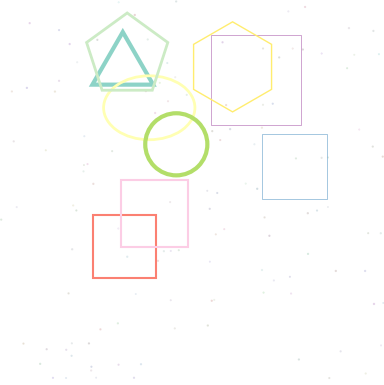[{"shape": "triangle", "thickness": 3, "radius": 0.46, "center": [0.319, 0.826]}, {"shape": "oval", "thickness": 2, "radius": 0.59, "center": [0.388, 0.72]}, {"shape": "square", "thickness": 1.5, "radius": 0.41, "center": [0.323, 0.359]}, {"shape": "square", "thickness": 0.5, "radius": 0.42, "center": [0.765, 0.568]}, {"shape": "circle", "thickness": 3, "radius": 0.4, "center": [0.458, 0.625]}, {"shape": "square", "thickness": 1.5, "radius": 0.44, "center": [0.401, 0.445]}, {"shape": "square", "thickness": 0.5, "radius": 0.58, "center": [0.664, 0.791]}, {"shape": "pentagon", "thickness": 2, "radius": 0.55, "center": [0.33, 0.855]}, {"shape": "hexagon", "thickness": 1, "radius": 0.58, "center": [0.604, 0.826]}]